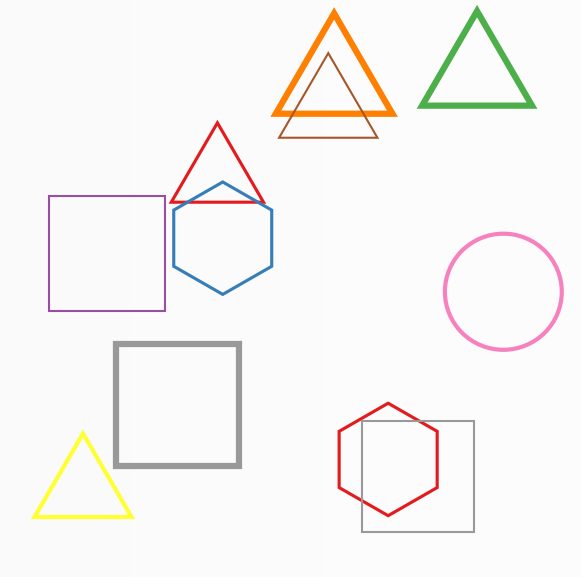[{"shape": "triangle", "thickness": 1.5, "radius": 0.46, "center": [0.374, 0.695]}, {"shape": "hexagon", "thickness": 1.5, "radius": 0.49, "center": [0.668, 0.204]}, {"shape": "hexagon", "thickness": 1.5, "radius": 0.49, "center": [0.383, 0.587]}, {"shape": "triangle", "thickness": 3, "radius": 0.55, "center": [0.821, 0.871]}, {"shape": "square", "thickness": 1, "radius": 0.5, "center": [0.184, 0.56]}, {"shape": "triangle", "thickness": 3, "radius": 0.58, "center": [0.575, 0.86]}, {"shape": "triangle", "thickness": 2, "radius": 0.48, "center": [0.143, 0.152]}, {"shape": "triangle", "thickness": 1, "radius": 0.49, "center": [0.565, 0.809]}, {"shape": "circle", "thickness": 2, "radius": 0.5, "center": [0.866, 0.494]}, {"shape": "square", "thickness": 3, "radius": 0.53, "center": [0.305, 0.297]}, {"shape": "square", "thickness": 1, "radius": 0.48, "center": [0.719, 0.174]}]